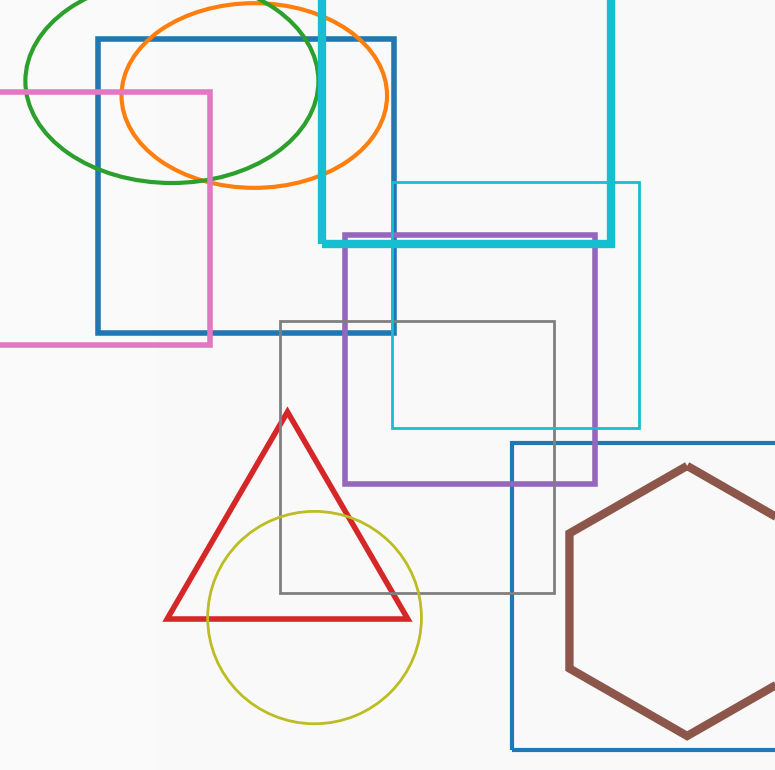[{"shape": "square", "thickness": 1.5, "radius": 1.0, "center": [0.86, 0.225]}, {"shape": "square", "thickness": 2, "radius": 0.95, "center": [0.318, 0.758]}, {"shape": "oval", "thickness": 1.5, "radius": 0.86, "center": [0.328, 0.876]}, {"shape": "oval", "thickness": 1.5, "radius": 0.95, "center": [0.222, 0.895]}, {"shape": "triangle", "thickness": 2, "radius": 0.9, "center": [0.371, 0.286]}, {"shape": "square", "thickness": 2, "radius": 0.81, "center": [0.606, 0.533]}, {"shape": "hexagon", "thickness": 3, "radius": 0.88, "center": [0.887, 0.22]}, {"shape": "square", "thickness": 2, "radius": 0.82, "center": [0.106, 0.717]}, {"shape": "square", "thickness": 1, "radius": 0.88, "center": [0.538, 0.406]}, {"shape": "circle", "thickness": 1, "radius": 0.69, "center": [0.406, 0.198]}, {"shape": "square", "thickness": 1, "radius": 0.8, "center": [0.665, 0.604]}, {"shape": "square", "thickness": 3, "radius": 0.93, "center": [0.602, 0.87]}]